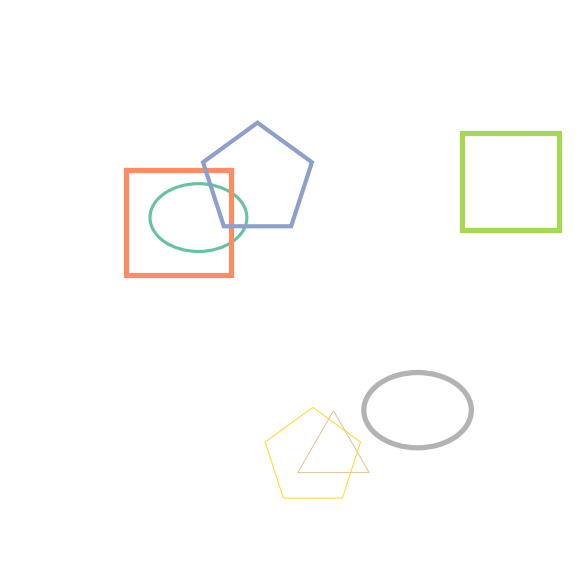[{"shape": "oval", "thickness": 1.5, "radius": 0.42, "center": [0.344, 0.622]}, {"shape": "square", "thickness": 2.5, "radius": 0.45, "center": [0.308, 0.615]}, {"shape": "pentagon", "thickness": 2, "radius": 0.5, "center": [0.446, 0.688]}, {"shape": "square", "thickness": 2.5, "radius": 0.42, "center": [0.883, 0.685]}, {"shape": "pentagon", "thickness": 0.5, "radius": 0.43, "center": [0.542, 0.207]}, {"shape": "triangle", "thickness": 0.5, "radius": 0.36, "center": [0.577, 0.216]}, {"shape": "oval", "thickness": 2.5, "radius": 0.47, "center": [0.723, 0.289]}]